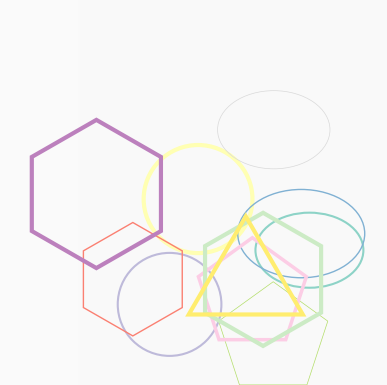[{"shape": "oval", "thickness": 1.5, "radius": 0.7, "center": [0.799, 0.35]}, {"shape": "circle", "thickness": 3, "radius": 0.7, "center": [0.511, 0.483]}, {"shape": "circle", "thickness": 1.5, "radius": 0.67, "center": [0.438, 0.209]}, {"shape": "hexagon", "thickness": 1, "radius": 0.74, "center": [0.343, 0.275]}, {"shape": "oval", "thickness": 1, "radius": 0.82, "center": [0.777, 0.393]}, {"shape": "pentagon", "thickness": 0.5, "radius": 0.74, "center": [0.705, 0.12]}, {"shape": "pentagon", "thickness": 2.5, "radius": 0.73, "center": [0.651, 0.236]}, {"shape": "oval", "thickness": 0.5, "radius": 0.73, "center": [0.707, 0.663]}, {"shape": "hexagon", "thickness": 3, "radius": 0.96, "center": [0.249, 0.496]}, {"shape": "hexagon", "thickness": 3, "radius": 0.86, "center": [0.679, 0.274]}, {"shape": "triangle", "thickness": 3, "radius": 0.85, "center": [0.634, 0.268]}]